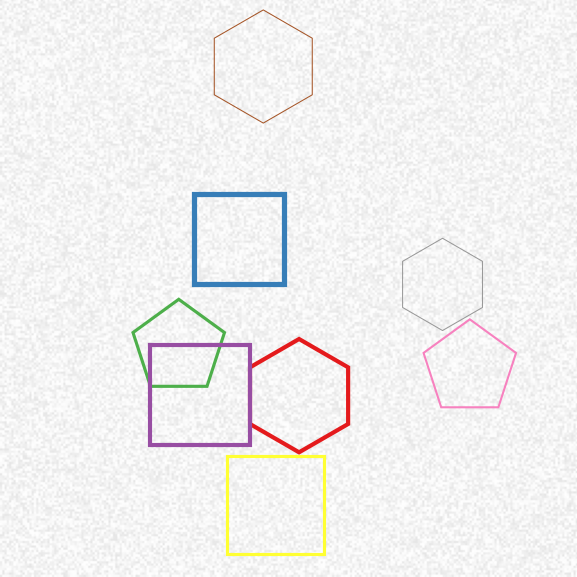[{"shape": "hexagon", "thickness": 2, "radius": 0.49, "center": [0.518, 0.314]}, {"shape": "square", "thickness": 2.5, "radius": 0.39, "center": [0.413, 0.585]}, {"shape": "pentagon", "thickness": 1.5, "radius": 0.42, "center": [0.31, 0.398]}, {"shape": "square", "thickness": 2, "radius": 0.43, "center": [0.346, 0.314]}, {"shape": "square", "thickness": 1.5, "radius": 0.42, "center": [0.477, 0.125]}, {"shape": "hexagon", "thickness": 0.5, "radius": 0.49, "center": [0.456, 0.884]}, {"shape": "pentagon", "thickness": 1, "radius": 0.42, "center": [0.813, 0.362]}, {"shape": "hexagon", "thickness": 0.5, "radius": 0.4, "center": [0.766, 0.507]}]